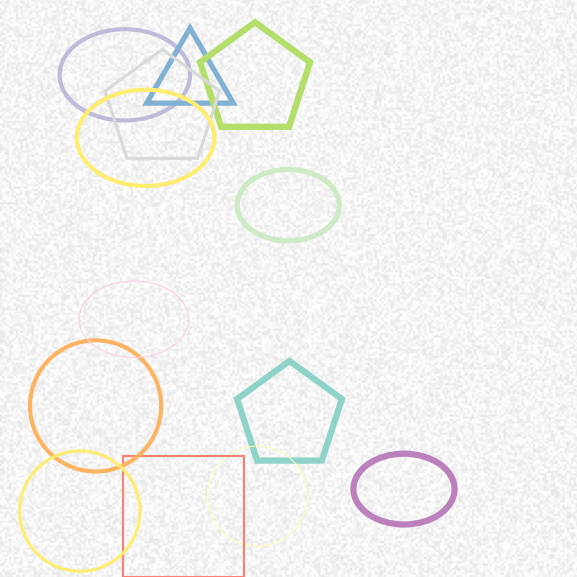[{"shape": "pentagon", "thickness": 3, "radius": 0.48, "center": [0.501, 0.279]}, {"shape": "circle", "thickness": 0.5, "radius": 0.43, "center": [0.446, 0.14]}, {"shape": "oval", "thickness": 2, "radius": 0.56, "center": [0.216, 0.87]}, {"shape": "square", "thickness": 1, "radius": 0.52, "center": [0.318, 0.104]}, {"shape": "triangle", "thickness": 2.5, "radius": 0.43, "center": [0.329, 0.864]}, {"shape": "circle", "thickness": 2, "radius": 0.57, "center": [0.166, 0.296]}, {"shape": "pentagon", "thickness": 3, "radius": 0.5, "center": [0.442, 0.86]}, {"shape": "oval", "thickness": 0.5, "radius": 0.47, "center": [0.232, 0.446]}, {"shape": "pentagon", "thickness": 1.5, "radius": 0.52, "center": [0.281, 0.809]}, {"shape": "oval", "thickness": 3, "radius": 0.44, "center": [0.7, 0.152]}, {"shape": "oval", "thickness": 2.5, "radius": 0.44, "center": [0.499, 0.644]}, {"shape": "oval", "thickness": 2, "radius": 0.6, "center": [0.252, 0.76]}, {"shape": "circle", "thickness": 1.5, "radius": 0.52, "center": [0.138, 0.114]}]